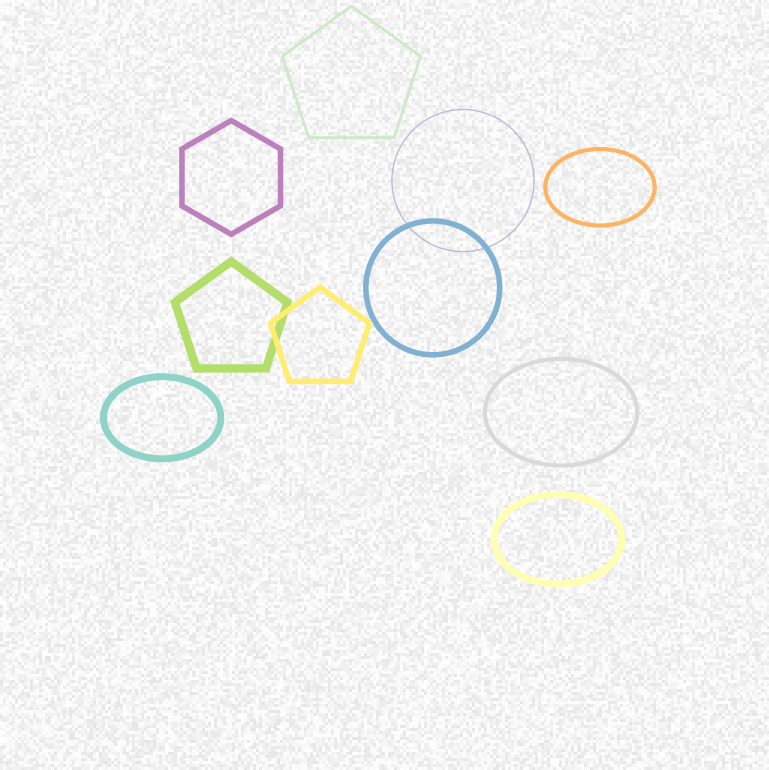[{"shape": "oval", "thickness": 2.5, "radius": 0.38, "center": [0.211, 0.457]}, {"shape": "oval", "thickness": 2.5, "radius": 0.41, "center": [0.725, 0.3]}, {"shape": "circle", "thickness": 0.5, "radius": 0.46, "center": [0.601, 0.765]}, {"shape": "circle", "thickness": 2, "radius": 0.43, "center": [0.562, 0.626]}, {"shape": "oval", "thickness": 1.5, "radius": 0.36, "center": [0.779, 0.757]}, {"shape": "pentagon", "thickness": 3, "radius": 0.38, "center": [0.3, 0.584]}, {"shape": "oval", "thickness": 1.5, "radius": 0.49, "center": [0.729, 0.465]}, {"shape": "hexagon", "thickness": 2, "radius": 0.37, "center": [0.3, 0.77]}, {"shape": "pentagon", "thickness": 1, "radius": 0.47, "center": [0.456, 0.898]}, {"shape": "pentagon", "thickness": 2, "radius": 0.34, "center": [0.416, 0.559]}]